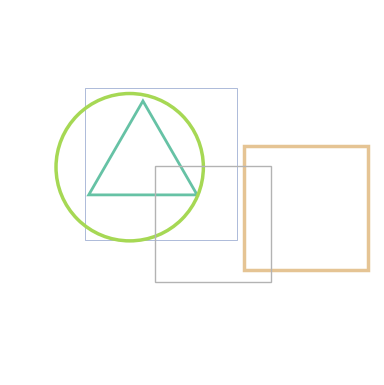[{"shape": "triangle", "thickness": 2, "radius": 0.81, "center": [0.371, 0.575]}, {"shape": "square", "thickness": 0.5, "radius": 0.99, "center": [0.418, 0.574]}, {"shape": "circle", "thickness": 2.5, "radius": 0.96, "center": [0.337, 0.566]}, {"shape": "square", "thickness": 2.5, "radius": 0.81, "center": [0.795, 0.46]}, {"shape": "square", "thickness": 1, "radius": 0.75, "center": [0.552, 0.417]}]